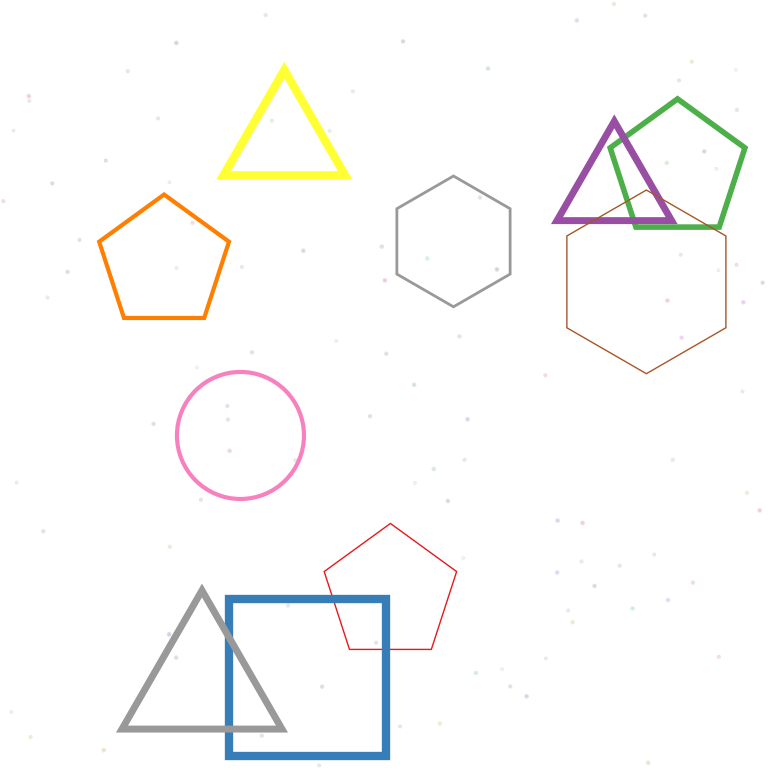[{"shape": "pentagon", "thickness": 0.5, "radius": 0.45, "center": [0.507, 0.23]}, {"shape": "square", "thickness": 3, "radius": 0.51, "center": [0.399, 0.12]}, {"shape": "pentagon", "thickness": 2, "radius": 0.46, "center": [0.88, 0.78]}, {"shape": "triangle", "thickness": 2.5, "radius": 0.43, "center": [0.798, 0.756]}, {"shape": "pentagon", "thickness": 1.5, "radius": 0.44, "center": [0.213, 0.659]}, {"shape": "triangle", "thickness": 3, "radius": 0.46, "center": [0.369, 0.818]}, {"shape": "hexagon", "thickness": 0.5, "radius": 0.6, "center": [0.839, 0.634]}, {"shape": "circle", "thickness": 1.5, "radius": 0.41, "center": [0.312, 0.434]}, {"shape": "triangle", "thickness": 2.5, "radius": 0.6, "center": [0.262, 0.113]}, {"shape": "hexagon", "thickness": 1, "radius": 0.42, "center": [0.589, 0.686]}]